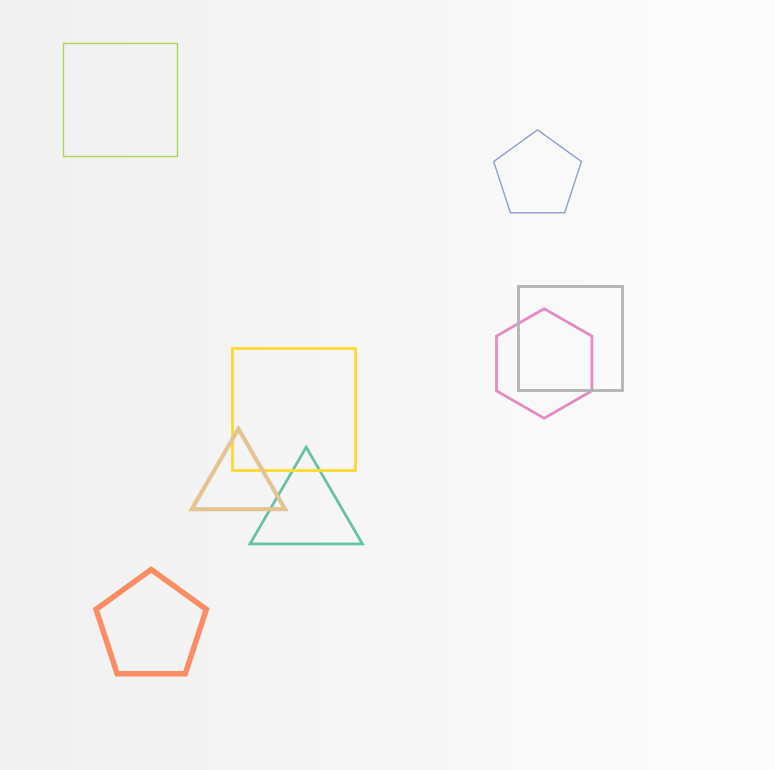[{"shape": "triangle", "thickness": 1, "radius": 0.42, "center": [0.395, 0.335]}, {"shape": "pentagon", "thickness": 2, "radius": 0.37, "center": [0.195, 0.185]}, {"shape": "pentagon", "thickness": 0.5, "radius": 0.3, "center": [0.694, 0.772]}, {"shape": "hexagon", "thickness": 1, "radius": 0.36, "center": [0.702, 0.528]}, {"shape": "square", "thickness": 0.5, "radius": 0.37, "center": [0.155, 0.871]}, {"shape": "square", "thickness": 1, "radius": 0.4, "center": [0.379, 0.468]}, {"shape": "triangle", "thickness": 1.5, "radius": 0.35, "center": [0.308, 0.373]}, {"shape": "square", "thickness": 1, "radius": 0.34, "center": [0.735, 0.561]}]